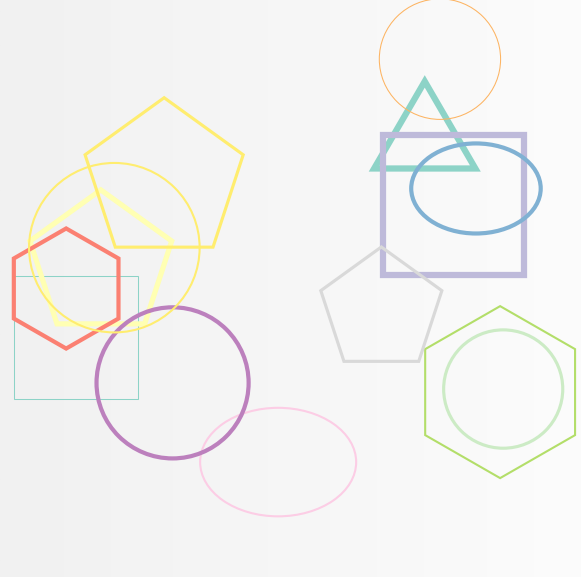[{"shape": "triangle", "thickness": 3, "radius": 0.5, "center": [0.731, 0.758]}, {"shape": "square", "thickness": 0.5, "radius": 0.54, "center": [0.131, 0.415]}, {"shape": "pentagon", "thickness": 2.5, "radius": 0.64, "center": [0.173, 0.542]}, {"shape": "square", "thickness": 3, "radius": 0.61, "center": [0.781, 0.644]}, {"shape": "hexagon", "thickness": 2, "radius": 0.52, "center": [0.114, 0.5]}, {"shape": "oval", "thickness": 2, "radius": 0.56, "center": [0.819, 0.673]}, {"shape": "circle", "thickness": 0.5, "radius": 0.52, "center": [0.757, 0.897]}, {"shape": "hexagon", "thickness": 1, "radius": 0.74, "center": [0.86, 0.32]}, {"shape": "oval", "thickness": 1, "radius": 0.67, "center": [0.479, 0.199]}, {"shape": "pentagon", "thickness": 1.5, "radius": 0.55, "center": [0.656, 0.462]}, {"shape": "circle", "thickness": 2, "radius": 0.65, "center": [0.297, 0.336]}, {"shape": "circle", "thickness": 1.5, "radius": 0.51, "center": [0.866, 0.325]}, {"shape": "pentagon", "thickness": 1.5, "radius": 0.72, "center": [0.282, 0.687]}, {"shape": "circle", "thickness": 1, "radius": 0.73, "center": [0.197, 0.57]}]